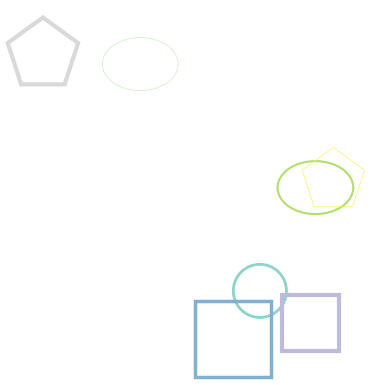[{"shape": "circle", "thickness": 2, "radius": 0.35, "center": [0.675, 0.244]}, {"shape": "square", "thickness": 3, "radius": 0.37, "center": [0.806, 0.161]}, {"shape": "square", "thickness": 2.5, "radius": 0.49, "center": [0.604, 0.12]}, {"shape": "oval", "thickness": 1.5, "radius": 0.49, "center": [0.819, 0.513]}, {"shape": "pentagon", "thickness": 3, "radius": 0.48, "center": [0.111, 0.859]}, {"shape": "oval", "thickness": 0.5, "radius": 0.49, "center": [0.364, 0.834]}, {"shape": "pentagon", "thickness": 0.5, "radius": 0.43, "center": [0.866, 0.532]}]